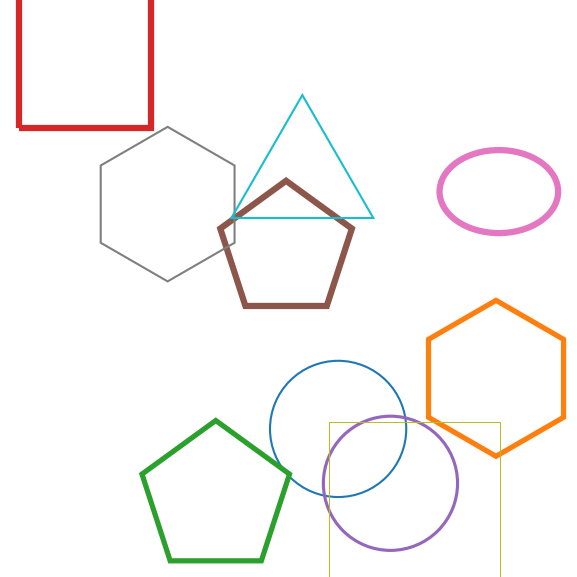[{"shape": "circle", "thickness": 1, "radius": 0.59, "center": [0.585, 0.256]}, {"shape": "hexagon", "thickness": 2.5, "radius": 0.68, "center": [0.859, 0.344]}, {"shape": "pentagon", "thickness": 2.5, "radius": 0.67, "center": [0.374, 0.137]}, {"shape": "square", "thickness": 3, "radius": 0.57, "center": [0.148, 0.892]}, {"shape": "circle", "thickness": 1.5, "radius": 0.58, "center": [0.676, 0.162]}, {"shape": "pentagon", "thickness": 3, "radius": 0.6, "center": [0.495, 0.566]}, {"shape": "oval", "thickness": 3, "radius": 0.51, "center": [0.864, 0.667]}, {"shape": "hexagon", "thickness": 1, "radius": 0.67, "center": [0.29, 0.646]}, {"shape": "square", "thickness": 0.5, "radius": 0.74, "center": [0.717, 0.12]}, {"shape": "triangle", "thickness": 1, "radius": 0.71, "center": [0.524, 0.693]}]